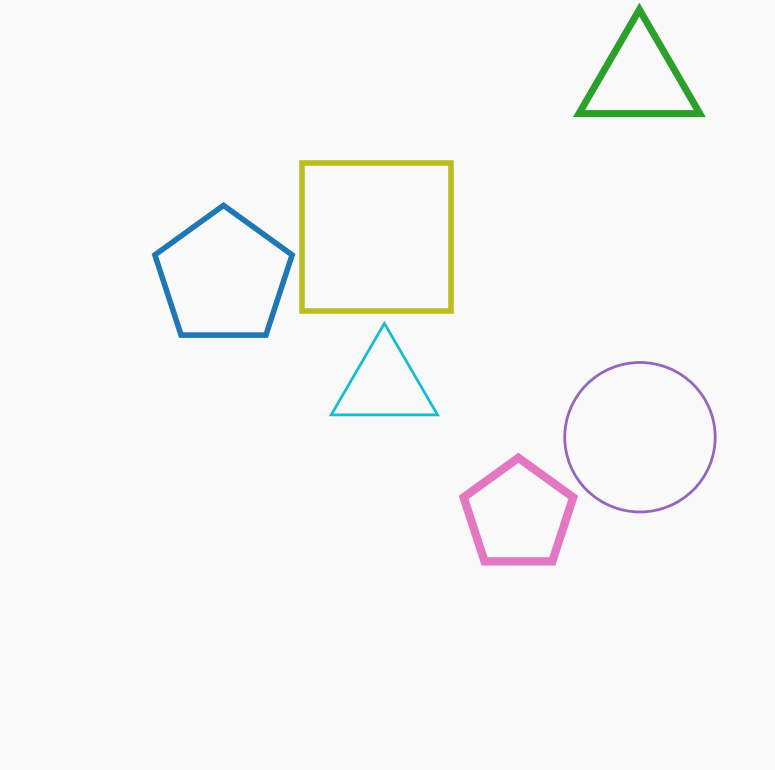[{"shape": "pentagon", "thickness": 2, "radius": 0.47, "center": [0.288, 0.64]}, {"shape": "triangle", "thickness": 2.5, "radius": 0.45, "center": [0.825, 0.898]}, {"shape": "circle", "thickness": 1, "radius": 0.49, "center": [0.826, 0.432]}, {"shape": "pentagon", "thickness": 3, "radius": 0.37, "center": [0.669, 0.331]}, {"shape": "square", "thickness": 2, "radius": 0.48, "center": [0.486, 0.692]}, {"shape": "triangle", "thickness": 1, "radius": 0.4, "center": [0.496, 0.501]}]